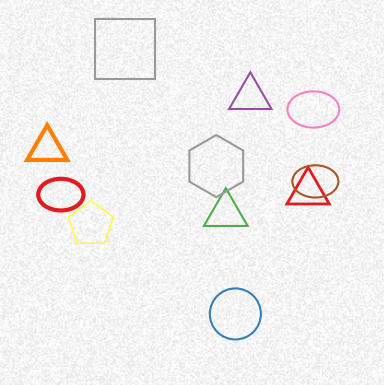[{"shape": "triangle", "thickness": 2, "radius": 0.32, "center": [0.8, 0.502]}, {"shape": "oval", "thickness": 3, "radius": 0.29, "center": [0.158, 0.494]}, {"shape": "circle", "thickness": 1.5, "radius": 0.33, "center": [0.611, 0.185]}, {"shape": "triangle", "thickness": 1.5, "radius": 0.33, "center": [0.586, 0.446]}, {"shape": "triangle", "thickness": 1.5, "radius": 0.32, "center": [0.65, 0.749]}, {"shape": "triangle", "thickness": 3, "radius": 0.3, "center": [0.123, 0.615]}, {"shape": "pentagon", "thickness": 1, "radius": 0.31, "center": [0.236, 0.418]}, {"shape": "oval", "thickness": 1.5, "radius": 0.3, "center": [0.819, 0.529]}, {"shape": "oval", "thickness": 1.5, "radius": 0.34, "center": [0.814, 0.716]}, {"shape": "square", "thickness": 1.5, "radius": 0.39, "center": [0.326, 0.872]}, {"shape": "hexagon", "thickness": 1.5, "radius": 0.4, "center": [0.562, 0.569]}]